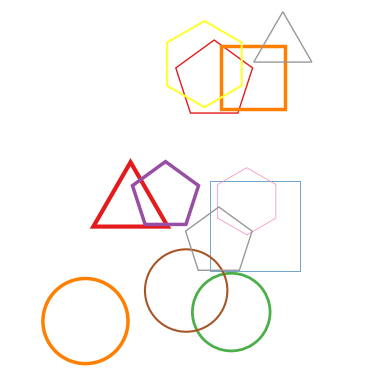[{"shape": "pentagon", "thickness": 1, "radius": 0.52, "center": [0.556, 0.791]}, {"shape": "triangle", "thickness": 3, "radius": 0.56, "center": [0.339, 0.467]}, {"shape": "square", "thickness": 0.5, "radius": 0.58, "center": [0.662, 0.413]}, {"shape": "circle", "thickness": 2, "radius": 0.5, "center": [0.601, 0.189]}, {"shape": "pentagon", "thickness": 2.5, "radius": 0.45, "center": [0.43, 0.49]}, {"shape": "circle", "thickness": 2.5, "radius": 0.55, "center": [0.222, 0.166]}, {"shape": "square", "thickness": 2.5, "radius": 0.41, "center": [0.657, 0.8]}, {"shape": "hexagon", "thickness": 1.5, "radius": 0.56, "center": [0.531, 0.834]}, {"shape": "circle", "thickness": 1.5, "radius": 0.54, "center": [0.484, 0.245]}, {"shape": "hexagon", "thickness": 0.5, "radius": 0.44, "center": [0.641, 0.477]}, {"shape": "pentagon", "thickness": 1, "radius": 0.45, "center": [0.568, 0.372]}, {"shape": "triangle", "thickness": 1, "radius": 0.44, "center": [0.735, 0.882]}]